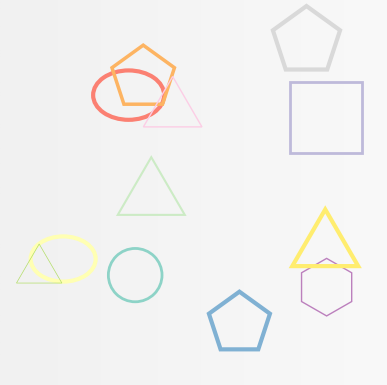[{"shape": "circle", "thickness": 2, "radius": 0.35, "center": [0.349, 0.285]}, {"shape": "oval", "thickness": 3, "radius": 0.42, "center": [0.163, 0.327]}, {"shape": "square", "thickness": 2, "radius": 0.46, "center": [0.841, 0.695]}, {"shape": "oval", "thickness": 3, "radius": 0.46, "center": [0.332, 0.753]}, {"shape": "pentagon", "thickness": 3, "radius": 0.41, "center": [0.618, 0.16]}, {"shape": "pentagon", "thickness": 2.5, "radius": 0.42, "center": [0.37, 0.798]}, {"shape": "triangle", "thickness": 0.5, "radius": 0.34, "center": [0.101, 0.299]}, {"shape": "triangle", "thickness": 1, "radius": 0.44, "center": [0.446, 0.714]}, {"shape": "pentagon", "thickness": 3, "radius": 0.46, "center": [0.791, 0.893]}, {"shape": "hexagon", "thickness": 1, "radius": 0.37, "center": [0.843, 0.254]}, {"shape": "triangle", "thickness": 1.5, "radius": 0.5, "center": [0.39, 0.492]}, {"shape": "triangle", "thickness": 3, "radius": 0.49, "center": [0.839, 0.358]}]